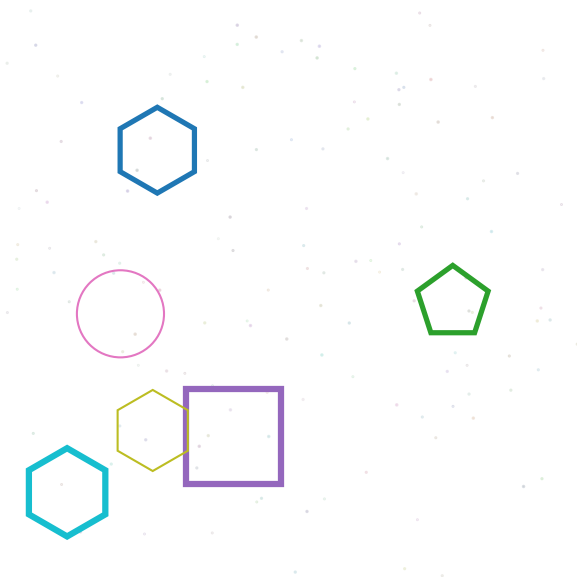[{"shape": "hexagon", "thickness": 2.5, "radius": 0.37, "center": [0.272, 0.739]}, {"shape": "pentagon", "thickness": 2.5, "radius": 0.32, "center": [0.784, 0.475]}, {"shape": "square", "thickness": 3, "radius": 0.41, "center": [0.404, 0.244]}, {"shape": "circle", "thickness": 1, "radius": 0.38, "center": [0.209, 0.456]}, {"shape": "hexagon", "thickness": 1, "radius": 0.35, "center": [0.264, 0.254]}, {"shape": "hexagon", "thickness": 3, "radius": 0.38, "center": [0.116, 0.147]}]